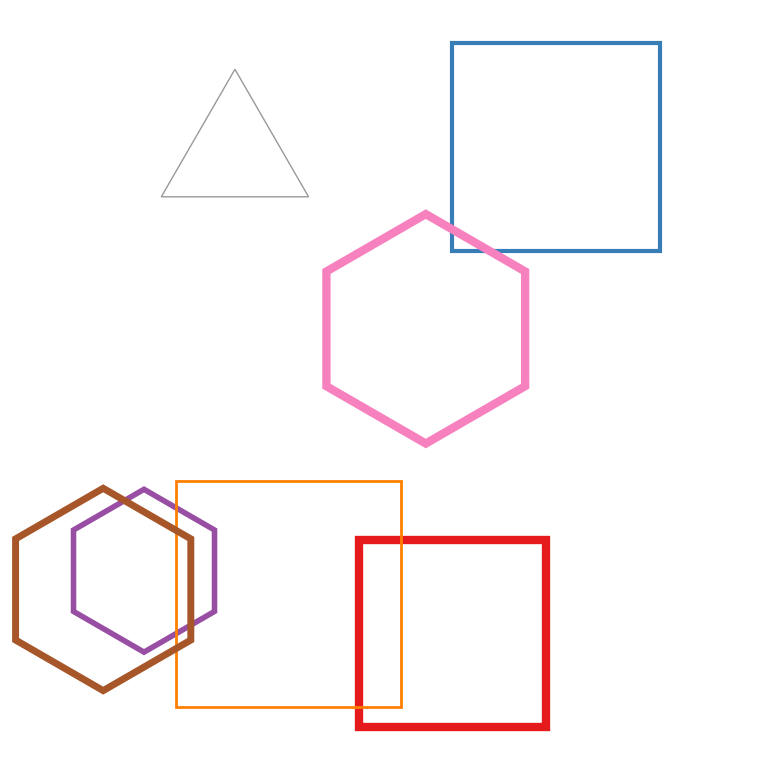[{"shape": "square", "thickness": 3, "radius": 0.61, "center": [0.588, 0.177]}, {"shape": "square", "thickness": 1.5, "radius": 0.68, "center": [0.722, 0.809]}, {"shape": "hexagon", "thickness": 2, "radius": 0.53, "center": [0.187, 0.259]}, {"shape": "square", "thickness": 1, "radius": 0.73, "center": [0.375, 0.228]}, {"shape": "hexagon", "thickness": 2.5, "radius": 0.66, "center": [0.134, 0.234]}, {"shape": "hexagon", "thickness": 3, "radius": 0.74, "center": [0.553, 0.573]}, {"shape": "triangle", "thickness": 0.5, "radius": 0.55, "center": [0.305, 0.8]}]